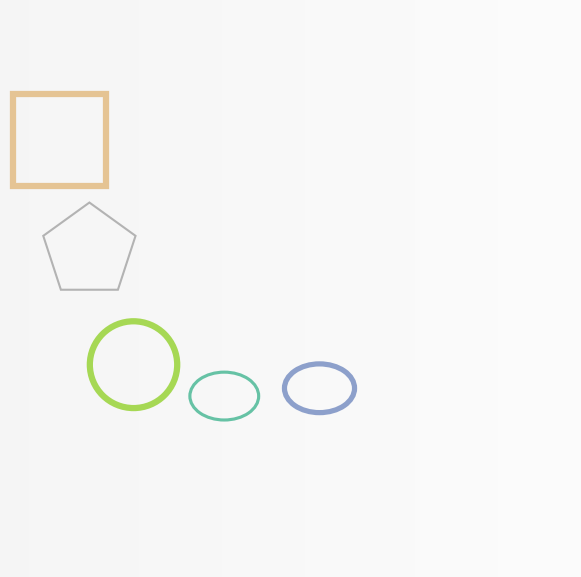[{"shape": "oval", "thickness": 1.5, "radius": 0.3, "center": [0.386, 0.313]}, {"shape": "oval", "thickness": 2.5, "radius": 0.3, "center": [0.55, 0.327]}, {"shape": "circle", "thickness": 3, "radius": 0.38, "center": [0.23, 0.368]}, {"shape": "square", "thickness": 3, "radius": 0.4, "center": [0.102, 0.757]}, {"shape": "pentagon", "thickness": 1, "radius": 0.42, "center": [0.154, 0.565]}]